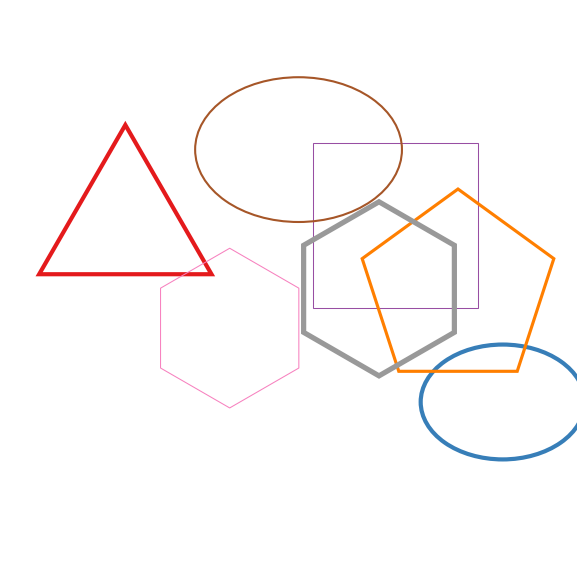[{"shape": "triangle", "thickness": 2, "radius": 0.86, "center": [0.217, 0.61]}, {"shape": "oval", "thickness": 2, "radius": 0.71, "center": [0.871, 0.303]}, {"shape": "square", "thickness": 0.5, "radius": 0.71, "center": [0.685, 0.609]}, {"shape": "pentagon", "thickness": 1.5, "radius": 0.87, "center": [0.793, 0.497]}, {"shape": "oval", "thickness": 1, "radius": 0.9, "center": [0.517, 0.74]}, {"shape": "hexagon", "thickness": 0.5, "radius": 0.69, "center": [0.398, 0.431]}, {"shape": "hexagon", "thickness": 2.5, "radius": 0.75, "center": [0.656, 0.499]}]